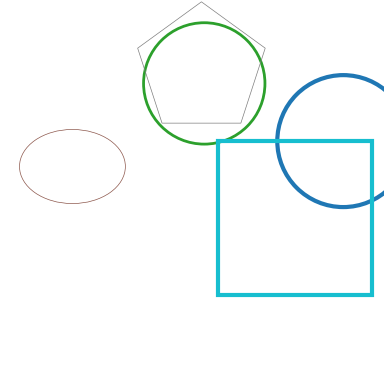[{"shape": "circle", "thickness": 3, "radius": 0.86, "center": [0.892, 0.634]}, {"shape": "circle", "thickness": 2, "radius": 0.79, "center": [0.531, 0.783]}, {"shape": "oval", "thickness": 0.5, "radius": 0.69, "center": [0.188, 0.567]}, {"shape": "pentagon", "thickness": 0.5, "radius": 0.87, "center": [0.523, 0.821]}, {"shape": "square", "thickness": 3, "radius": 1.0, "center": [0.766, 0.434]}]